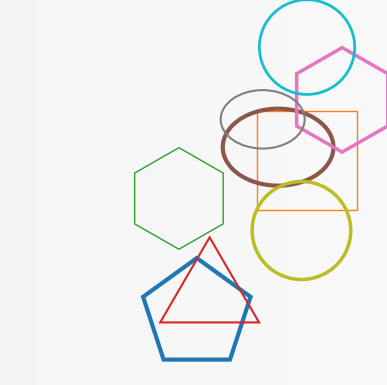[{"shape": "pentagon", "thickness": 3, "radius": 0.73, "center": [0.508, 0.184]}, {"shape": "square", "thickness": 1, "radius": 0.65, "center": [0.791, 0.583]}, {"shape": "hexagon", "thickness": 1, "radius": 0.66, "center": [0.462, 0.485]}, {"shape": "triangle", "thickness": 1.5, "radius": 0.74, "center": [0.541, 0.236]}, {"shape": "oval", "thickness": 3, "radius": 0.71, "center": [0.718, 0.618]}, {"shape": "hexagon", "thickness": 2.5, "radius": 0.68, "center": [0.883, 0.741]}, {"shape": "oval", "thickness": 1.5, "radius": 0.54, "center": [0.678, 0.69]}, {"shape": "circle", "thickness": 2.5, "radius": 0.64, "center": [0.778, 0.401]}, {"shape": "circle", "thickness": 2, "radius": 0.61, "center": [0.792, 0.878]}]